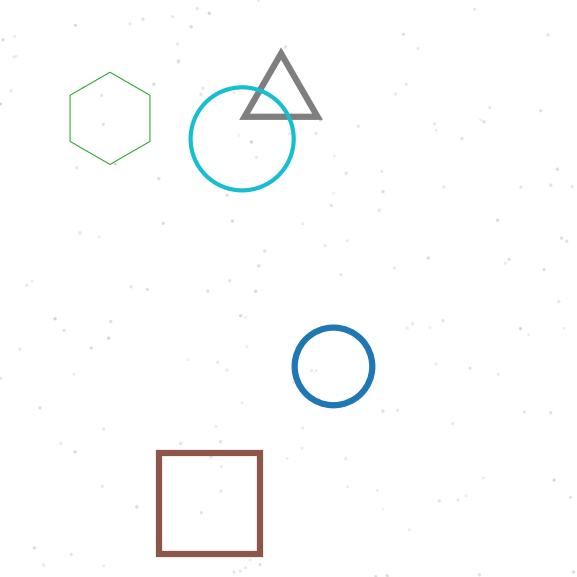[{"shape": "circle", "thickness": 3, "radius": 0.34, "center": [0.577, 0.365]}, {"shape": "hexagon", "thickness": 0.5, "radius": 0.4, "center": [0.191, 0.794]}, {"shape": "square", "thickness": 3, "radius": 0.44, "center": [0.362, 0.128]}, {"shape": "triangle", "thickness": 3, "radius": 0.36, "center": [0.487, 0.833]}, {"shape": "circle", "thickness": 2, "radius": 0.45, "center": [0.419, 0.759]}]